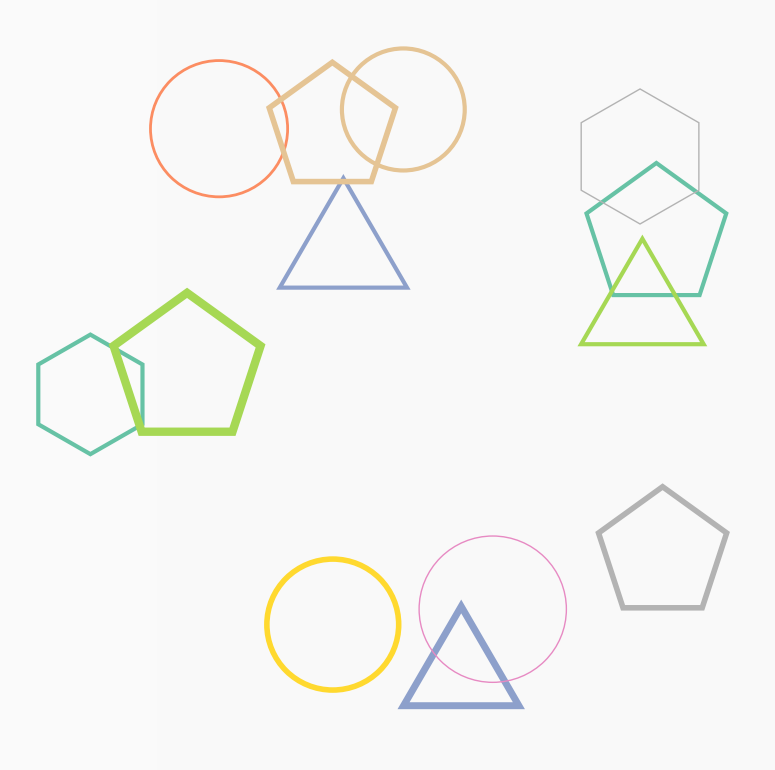[{"shape": "pentagon", "thickness": 1.5, "radius": 0.47, "center": [0.847, 0.693]}, {"shape": "hexagon", "thickness": 1.5, "radius": 0.39, "center": [0.117, 0.488]}, {"shape": "circle", "thickness": 1, "radius": 0.44, "center": [0.283, 0.833]}, {"shape": "triangle", "thickness": 1.5, "radius": 0.47, "center": [0.443, 0.674]}, {"shape": "triangle", "thickness": 2.5, "radius": 0.43, "center": [0.595, 0.126]}, {"shape": "circle", "thickness": 0.5, "radius": 0.48, "center": [0.636, 0.209]}, {"shape": "triangle", "thickness": 1.5, "radius": 0.46, "center": [0.829, 0.599]}, {"shape": "pentagon", "thickness": 3, "radius": 0.5, "center": [0.241, 0.52]}, {"shape": "circle", "thickness": 2, "radius": 0.43, "center": [0.429, 0.189]}, {"shape": "circle", "thickness": 1.5, "radius": 0.4, "center": [0.52, 0.858]}, {"shape": "pentagon", "thickness": 2, "radius": 0.43, "center": [0.429, 0.833]}, {"shape": "pentagon", "thickness": 2, "radius": 0.43, "center": [0.855, 0.281]}, {"shape": "hexagon", "thickness": 0.5, "radius": 0.44, "center": [0.826, 0.797]}]